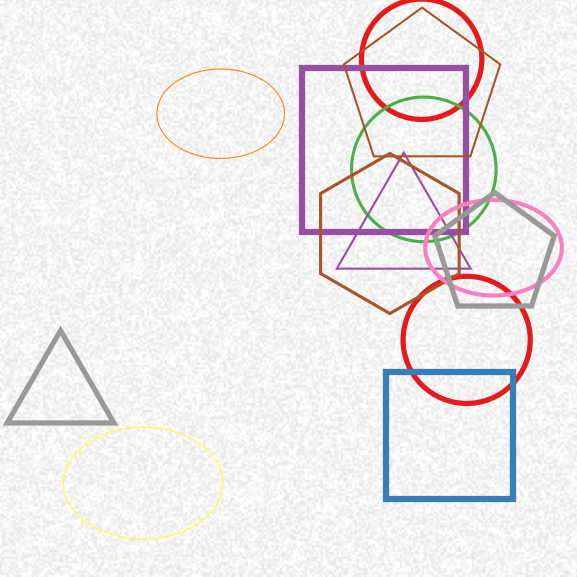[{"shape": "circle", "thickness": 2.5, "radius": 0.55, "center": [0.808, 0.411]}, {"shape": "circle", "thickness": 2.5, "radius": 0.52, "center": [0.73, 0.897]}, {"shape": "square", "thickness": 3, "radius": 0.55, "center": [0.779, 0.245]}, {"shape": "circle", "thickness": 1.5, "radius": 0.63, "center": [0.734, 0.706]}, {"shape": "triangle", "thickness": 1, "radius": 0.67, "center": [0.699, 0.601]}, {"shape": "square", "thickness": 3, "radius": 0.71, "center": [0.665, 0.74]}, {"shape": "oval", "thickness": 0.5, "radius": 0.55, "center": [0.382, 0.802]}, {"shape": "oval", "thickness": 0.5, "radius": 0.69, "center": [0.248, 0.163]}, {"shape": "pentagon", "thickness": 1, "radius": 0.71, "center": [0.731, 0.844]}, {"shape": "hexagon", "thickness": 1.5, "radius": 0.69, "center": [0.675, 0.595]}, {"shape": "oval", "thickness": 2, "radius": 0.59, "center": [0.855, 0.57]}, {"shape": "pentagon", "thickness": 2.5, "radius": 0.54, "center": [0.856, 0.557]}, {"shape": "triangle", "thickness": 2.5, "radius": 0.53, "center": [0.105, 0.32]}]